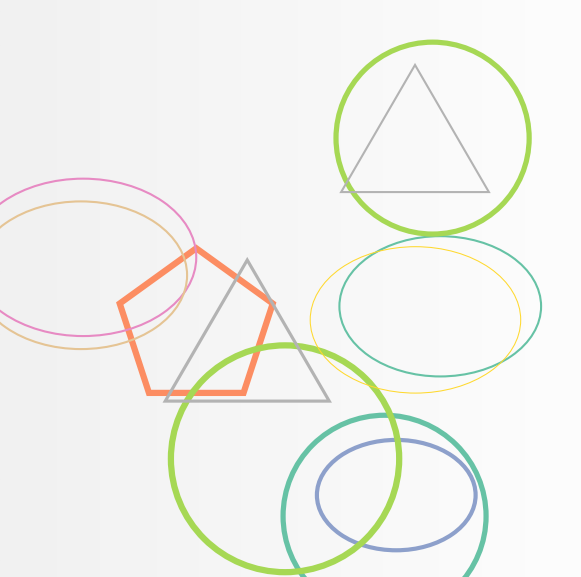[{"shape": "circle", "thickness": 2.5, "radius": 0.87, "center": [0.662, 0.105]}, {"shape": "oval", "thickness": 1, "radius": 0.87, "center": [0.757, 0.469]}, {"shape": "pentagon", "thickness": 3, "radius": 0.69, "center": [0.338, 0.431]}, {"shape": "oval", "thickness": 2, "radius": 0.68, "center": [0.682, 0.142]}, {"shape": "oval", "thickness": 1, "radius": 0.97, "center": [0.143, 0.553]}, {"shape": "circle", "thickness": 3, "radius": 0.98, "center": [0.49, 0.205]}, {"shape": "circle", "thickness": 2.5, "radius": 0.83, "center": [0.744, 0.76]}, {"shape": "oval", "thickness": 0.5, "radius": 0.91, "center": [0.715, 0.445]}, {"shape": "oval", "thickness": 1, "radius": 0.91, "center": [0.139, 0.523]}, {"shape": "triangle", "thickness": 1.5, "radius": 0.81, "center": [0.425, 0.386]}, {"shape": "triangle", "thickness": 1, "radius": 0.73, "center": [0.714, 0.74]}]